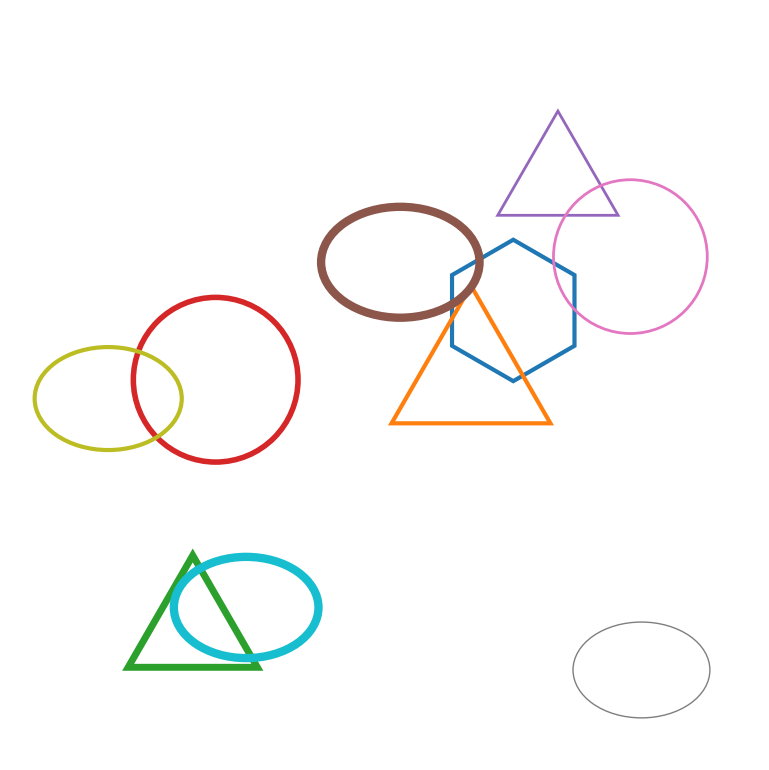[{"shape": "hexagon", "thickness": 1.5, "radius": 0.46, "center": [0.667, 0.597]}, {"shape": "triangle", "thickness": 1.5, "radius": 0.6, "center": [0.612, 0.51]}, {"shape": "triangle", "thickness": 2.5, "radius": 0.48, "center": [0.25, 0.182]}, {"shape": "circle", "thickness": 2, "radius": 0.53, "center": [0.28, 0.507]}, {"shape": "triangle", "thickness": 1, "radius": 0.45, "center": [0.725, 0.766]}, {"shape": "oval", "thickness": 3, "radius": 0.51, "center": [0.52, 0.659]}, {"shape": "circle", "thickness": 1, "radius": 0.5, "center": [0.819, 0.667]}, {"shape": "oval", "thickness": 0.5, "radius": 0.44, "center": [0.833, 0.13]}, {"shape": "oval", "thickness": 1.5, "radius": 0.48, "center": [0.141, 0.482]}, {"shape": "oval", "thickness": 3, "radius": 0.47, "center": [0.32, 0.211]}]